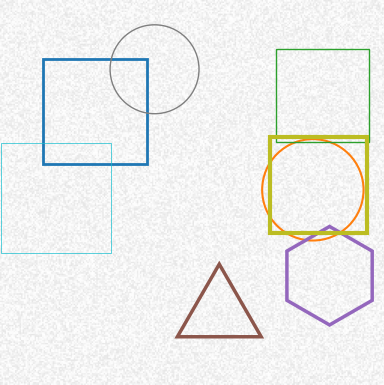[{"shape": "square", "thickness": 2, "radius": 0.68, "center": [0.246, 0.71]}, {"shape": "circle", "thickness": 1.5, "radius": 0.66, "center": [0.813, 0.507]}, {"shape": "square", "thickness": 1, "radius": 0.61, "center": [0.838, 0.752]}, {"shape": "hexagon", "thickness": 2.5, "radius": 0.64, "center": [0.856, 0.284]}, {"shape": "triangle", "thickness": 2.5, "radius": 0.63, "center": [0.57, 0.188]}, {"shape": "circle", "thickness": 1, "radius": 0.58, "center": [0.401, 0.82]}, {"shape": "square", "thickness": 3, "radius": 0.63, "center": [0.827, 0.519]}, {"shape": "square", "thickness": 0.5, "radius": 0.71, "center": [0.146, 0.486]}]